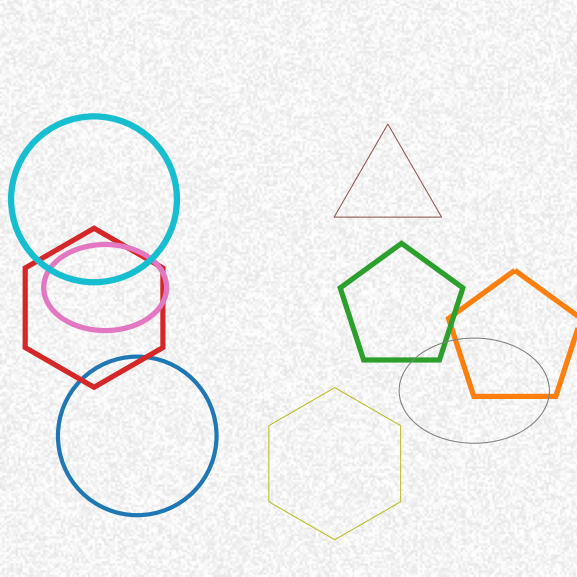[{"shape": "circle", "thickness": 2, "radius": 0.69, "center": [0.238, 0.244]}, {"shape": "pentagon", "thickness": 2.5, "radius": 0.6, "center": [0.891, 0.41]}, {"shape": "pentagon", "thickness": 2.5, "radius": 0.56, "center": [0.695, 0.466]}, {"shape": "hexagon", "thickness": 2.5, "radius": 0.69, "center": [0.163, 0.466]}, {"shape": "triangle", "thickness": 0.5, "radius": 0.54, "center": [0.672, 0.677]}, {"shape": "oval", "thickness": 2.5, "radius": 0.53, "center": [0.182, 0.501]}, {"shape": "oval", "thickness": 0.5, "radius": 0.65, "center": [0.821, 0.323]}, {"shape": "hexagon", "thickness": 0.5, "radius": 0.66, "center": [0.58, 0.196]}, {"shape": "circle", "thickness": 3, "radius": 0.72, "center": [0.163, 0.654]}]